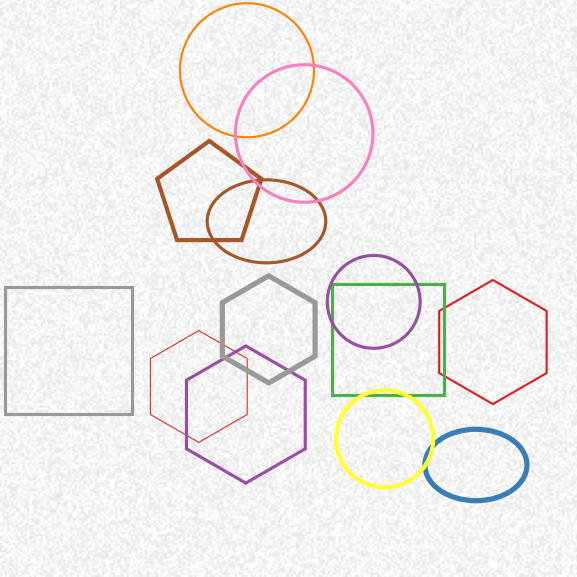[{"shape": "hexagon", "thickness": 1, "radius": 0.54, "center": [0.854, 0.407]}, {"shape": "hexagon", "thickness": 0.5, "radius": 0.48, "center": [0.344, 0.33]}, {"shape": "oval", "thickness": 2.5, "radius": 0.44, "center": [0.824, 0.194]}, {"shape": "square", "thickness": 1.5, "radius": 0.48, "center": [0.672, 0.411]}, {"shape": "hexagon", "thickness": 1.5, "radius": 0.59, "center": [0.426, 0.281]}, {"shape": "circle", "thickness": 1.5, "radius": 0.4, "center": [0.647, 0.476]}, {"shape": "circle", "thickness": 1, "radius": 0.58, "center": [0.428, 0.878]}, {"shape": "circle", "thickness": 2, "radius": 0.42, "center": [0.666, 0.239]}, {"shape": "oval", "thickness": 1.5, "radius": 0.51, "center": [0.461, 0.616]}, {"shape": "pentagon", "thickness": 2, "radius": 0.47, "center": [0.362, 0.66]}, {"shape": "circle", "thickness": 1.5, "radius": 0.6, "center": [0.527, 0.768]}, {"shape": "square", "thickness": 1.5, "radius": 0.55, "center": [0.119, 0.392]}, {"shape": "hexagon", "thickness": 2.5, "radius": 0.46, "center": [0.465, 0.429]}]